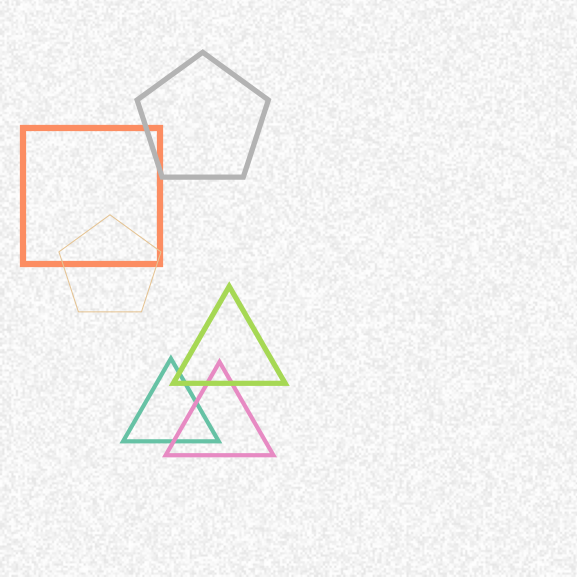[{"shape": "triangle", "thickness": 2, "radius": 0.48, "center": [0.296, 0.283]}, {"shape": "square", "thickness": 3, "radius": 0.59, "center": [0.159, 0.66]}, {"shape": "triangle", "thickness": 2, "radius": 0.54, "center": [0.38, 0.265]}, {"shape": "triangle", "thickness": 2.5, "radius": 0.56, "center": [0.397, 0.391]}, {"shape": "pentagon", "thickness": 0.5, "radius": 0.46, "center": [0.19, 0.534]}, {"shape": "pentagon", "thickness": 2.5, "radius": 0.6, "center": [0.351, 0.789]}]